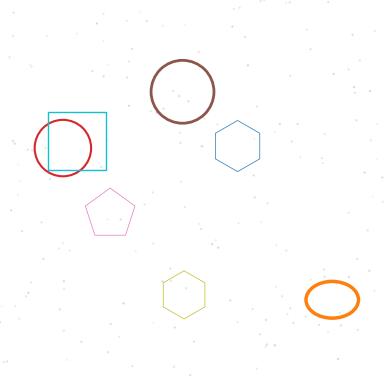[{"shape": "hexagon", "thickness": 0.5, "radius": 0.33, "center": [0.617, 0.621]}, {"shape": "oval", "thickness": 2.5, "radius": 0.34, "center": [0.863, 0.221]}, {"shape": "circle", "thickness": 1.5, "radius": 0.37, "center": [0.163, 0.615]}, {"shape": "circle", "thickness": 2, "radius": 0.41, "center": [0.474, 0.762]}, {"shape": "pentagon", "thickness": 0.5, "radius": 0.34, "center": [0.286, 0.444]}, {"shape": "hexagon", "thickness": 0.5, "radius": 0.31, "center": [0.478, 0.234]}, {"shape": "square", "thickness": 1, "radius": 0.38, "center": [0.199, 0.634]}]